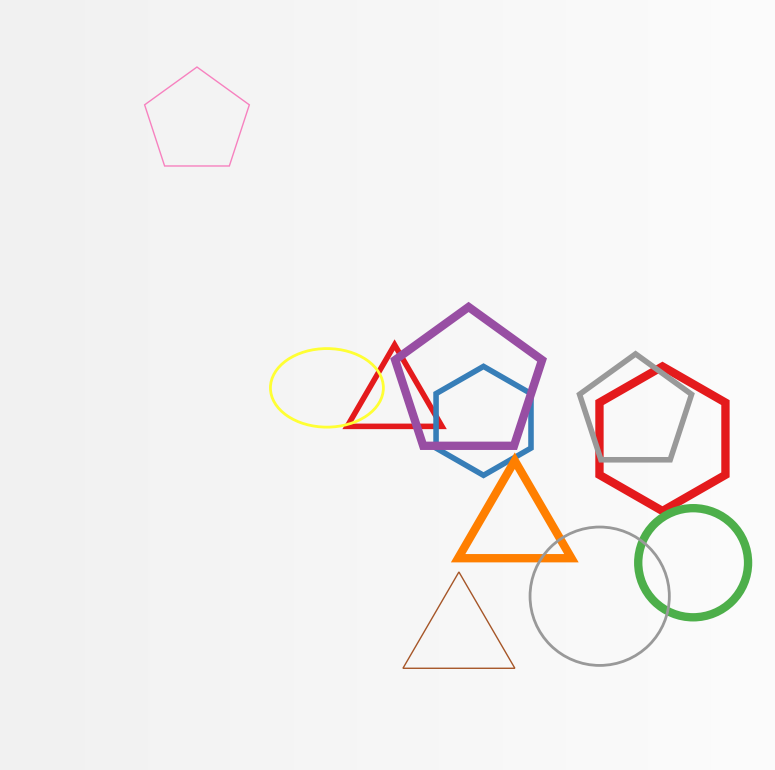[{"shape": "hexagon", "thickness": 3, "radius": 0.47, "center": [0.855, 0.43]}, {"shape": "triangle", "thickness": 2, "radius": 0.35, "center": [0.509, 0.482]}, {"shape": "hexagon", "thickness": 2, "radius": 0.35, "center": [0.624, 0.453]}, {"shape": "circle", "thickness": 3, "radius": 0.35, "center": [0.894, 0.269]}, {"shape": "pentagon", "thickness": 3, "radius": 0.5, "center": [0.605, 0.502]}, {"shape": "triangle", "thickness": 3, "radius": 0.42, "center": [0.664, 0.317]}, {"shape": "oval", "thickness": 1, "radius": 0.36, "center": [0.422, 0.496]}, {"shape": "triangle", "thickness": 0.5, "radius": 0.42, "center": [0.592, 0.174]}, {"shape": "pentagon", "thickness": 0.5, "radius": 0.36, "center": [0.254, 0.842]}, {"shape": "pentagon", "thickness": 2, "radius": 0.38, "center": [0.82, 0.464]}, {"shape": "circle", "thickness": 1, "radius": 0.45, "center": [0.774, 0.226]}]